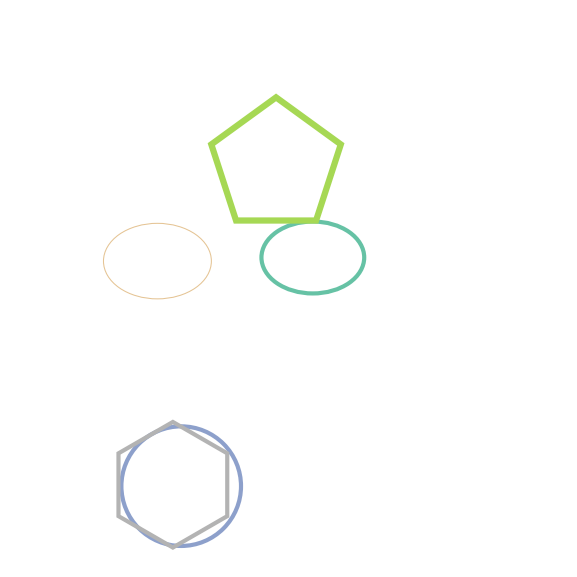[{"shape": "oval", "thickness": 2, "radius": 0.44, "center": [0.542, 0.553]}, {"shape": "circle", "thickness": 2, "radius": 0.52, "center": [0.314, 0.157]}, {"shape": "pentagon", "thickness": 3, "radius": 0.59, "center": [0.478, 0.713]}, {"shape": "oval", "thickness": 0.5, "radius": 0.47, "center": [0.273, 0.547]}, {"shape": "hexagon", "thickness": 2, "radius": 0.54, "center": [0.299, 0.16]}]